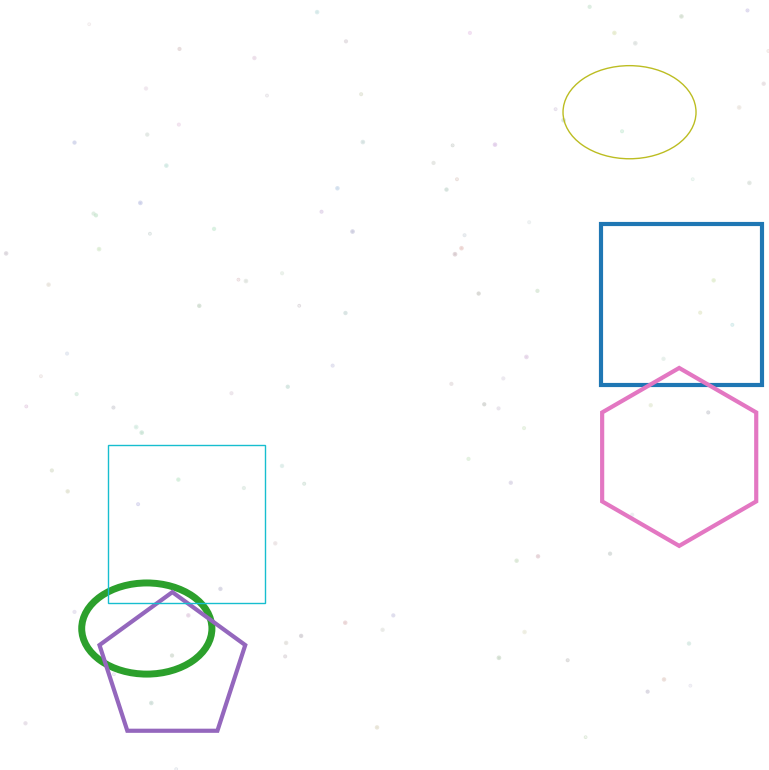[{"shape": "square", "thickness": 1.5, "radius": 0.52, "center": [0.885, 0.604]}, {"shape": "oval", "thickness": 2.5, "radius": 0.42, "center": [0.191, 0.184]}, {"shape": "pentagon", "thickness": 1.5, "radius": 0.5, "center": [0.224, 0.131]}, {"shape": "hexagon", "thickness": 1.5, "radius": 0.58, "center": [0.882, 0.407]}, {"shape": "oval", "thickness": 0.5, "radius": 0.43, "center": [0.818, 0.854]}, {"shape": "square", "thickness": 0.5, "radius": 0.51, "center": [0.242, 0.32]}]